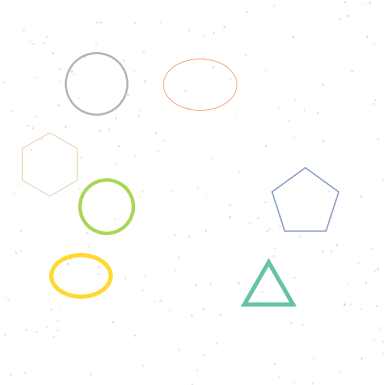[{"shape": "triangle", "thickness": 3, "radius": 0.37, "center": [0.698, 0.246]}, {"shape": "oval", "thickness": 0.5, "radius": 0.48, "center": [0.52, 0.78]}, {"shape": "pentagon", "thickness": 1, "radius": 0.46, "center": [0.793, 0.473]}, {"shape": "circle", "thickness": 2.5, "radius": 0.35, "center": [0.277, 0.463]}, {"shape": "oval", "thickness": 3, "radius": 0.39, "center": [0.21, 0.283]}, {"shape": "hexagon", "thickness": 0.5, "radius": 0.41, "center": [0.129, 0.573]}, {"shape": "circle", "thickness": 1.5, "radius": 0.4, "center": [0.251, 0.782]}]